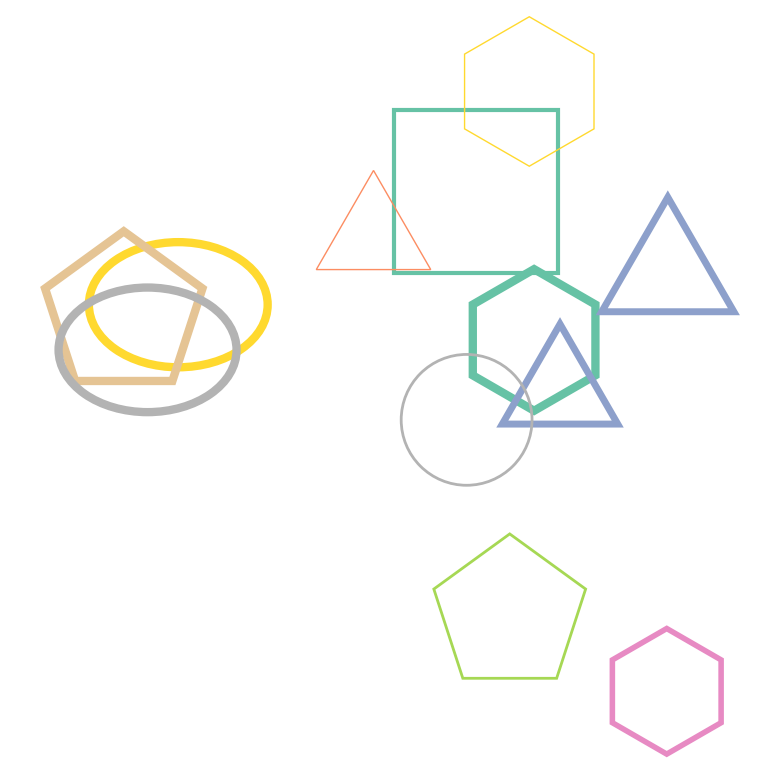[{"shape": "hexagon", "thickness": 3, "radius": 0.46, "center": [0.694, 0.558]}, {"shape": "square", "thickness": 1.5, "radius": 0.53, "center": [0.618, 0.751]}, {"shape": "triangle", "thickness": 0.5, "radius": 0.43, "center": [0.485, 0.693]}, {"shape": "triangle", "thickness": 2.5, "radius": 0.5, "center": [0.867, 0.645]}, {"shape": "triangle", "thickness": 2.5, "radius": 0.43, "center": [0.727, 0.493]}, {"shape": "hexagon", "thickness": 2, "radius": 0.41, "center": [0.866, 0.102]}, {"shape": "pentagon", "thickness": 1, "radius": 0.52, "center": [0.662, 0.203]}, {"shape": "oval", "thickness": 3, "radius": 0.58, "center": [0.232, 0.604]}, {"shape": "hexagon", "thickness": 0.5, "radius": 0.49, "center": [0.687, 0.881]}, {"shape": "pentagon", "thickness": 3, "radius": 0.54, "center": [0.161, 0.592]}, {"shape": "oval", "thickness": 3, "radius": 0.58, "center": [0.192, 0.546]}, {"shape": "circle", "thickness": 1, "radius": 0.42, "center": [0.606, 0.455]}]